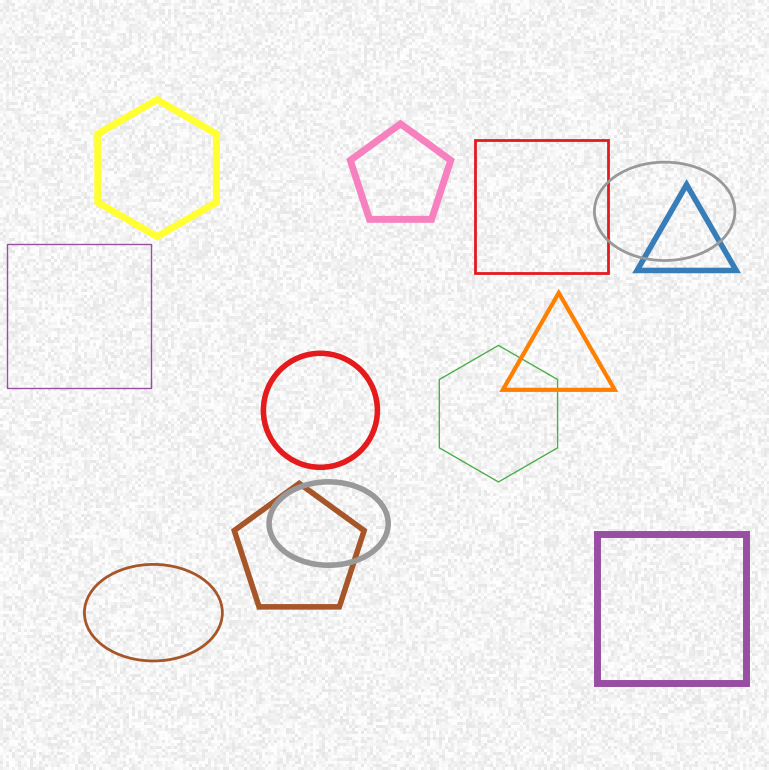[{"shape": "square", "thickness": 1, "radius": 0.43, "center": [0.703, 0.732]}, {"shape": "circle", "thickness": 2, "radius": 0.37, "center": [0.416, 0.467]}, {"shape": "triangle", "thickness": 2, "radius": 0.37, "center": [0.892, 0.686]}, {"shape": "hexagon", "thickness": 0.5, "radius": 0.44, "center": [0.647, 0.463]}, {"shape": "square", "thickness": 2.5, "radius": 0.49, "center": [0.872, 0.21]}, {"shape": "square", "thickness": 0.5, "radius": 0.47, "center": [0.103, 0.59]}, {"shape": "triangle", "thickness": 1.5, "radius": 0.42, "center": [0.726, 0.536]}, {"shape": "hexagon", "thickness": 2.5, "radius": 0.44, "center": [0.204, 0.782]}, {"shape": "oval", "thickness": 1, "radius": 0.45, "center": [0.199, 0.204]}, {"shape": "pentagon", "thickness": 2, "radius": 0.44, "center": [0.389, 0.284]}, {"shape": "pentagon", "thickness": 2.5, "radius": 0.34, "center": [0.52, 0.771]}, {"shape": "oval", "thickness": 1, "radius": 0.46, "center": [0.863, 0.726]}, {"shape": "oval", "thickness": 2, "radius": 0.39, "center": [0.427, 0.32]}]